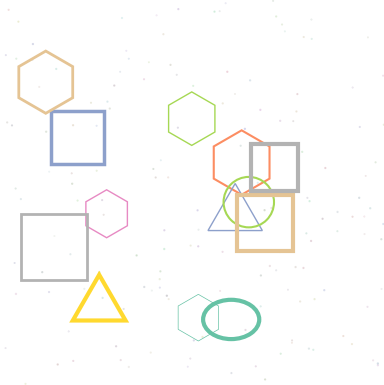[{"shape": "hexagon", "thickness": 0.5, "radius": 0.3, "center": [0.515, 0.175]}, {"shape": "oval", "thickness": 3, "radius": 0.36, "center": [0.6, 0.17]}, {"shape": "hexagon", "thickness": 1.5, "radius": 0.42, "center": [0.628, 0.578]}, {"shape": "square", "thickness": 2.5, "radius": 0.34, "center": [0.202, 0.643]}, {"shape": "triangle", "thickness": 1, "radius": 0.41, "center": [0.611, 0.442]}, {"shape": "hexagon", "thickness": 1, "radius": 0.31, "center": [0.277, 0.445]}, {"shape": "hexagon", "thickness": 1, "radius": 0.35, "center": [0.498, 0.692]}, {"shape": "circle", "thickness": 1.5, "radius": 0.33, "center": [0.646, 0.475]}, {"shape": "triangle", "thickness": 3, "radius": 0.4, "center": [0.258, 0.207]}, {"shape": "hexagon", "thickness": 2, "radius": 0.4, "center": [0.119, 0.787]}, {"shape": "square", "thickness": 3, "radius": 0.37, "center": [0.687, 0.422]}, {"shape": "square", "thickness": 3, "radius": 0.3, "center": [0.714, 0.565]}, {"shape": "square", "thickness": 2, "radius": 0.43, "center": [0.139, 0.358]}]